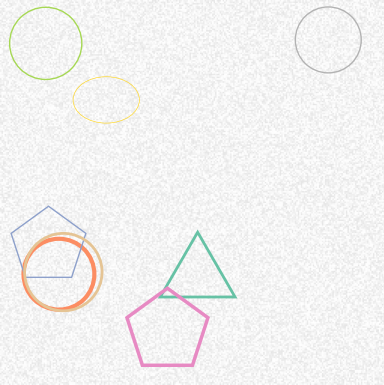[{"shape": "triangle", "thickness": 2, "radius": 0.56, "center": [0.513, 0.285]}, {"shape": "circle", "thickness": 3, "radius": 0.46, "center": [0.153, 0.288]}, {"shape": "pentagon", "thickness": 1, "radius": 0.51, "center": [0.126, 0.362]}, {"shape": "pentagon", "thickness": 2.5, "radius": 0.55, "center": [0.435, 0.141]}, {"shape": "circle", "thickness": 1, "radius": 0.47, "center": [0.119, 0.887]}, {"shape": "oval", "thickness": 0.5, "radius": 0.43, "center": [0.276, 0.74]}, {"shape": "circle", "thickness": 2, "radius": 0.5, "center": [0.164, 0.293]}, {"shape": "circle", "thickness": 1, "radius": 0.43, "center": [0.853, 0.896]}]